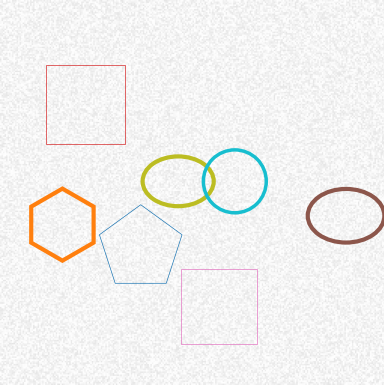[{"shape": "pentagon", "thickness": 0.5, "radius": 0.56, "center": [0.366, 0.355]}, {"shape": "hexagon", "thickness": 3, "radius": 0.47, "center": [0.162, 0.417]}, {"shape": "square", "thickness": 0.5, "radius": 0.51, "center": [0.222, 0.729]}, {"shape": "oval", "thickness": 3, "radius": 0.5, "center": [0.899, 0.44]}, {"shape": "square", "thickness": 0.5, "radius": 0.49, "center": [0.569, 0.204]}, {"shape": "oval", "thickness": 3, "radius": 0.46, "center": [0.463, 0.529]}, {"shape": "circle", "thickness": 2.5, "radius": 0.41, "center": [0.61, 0.529]}]